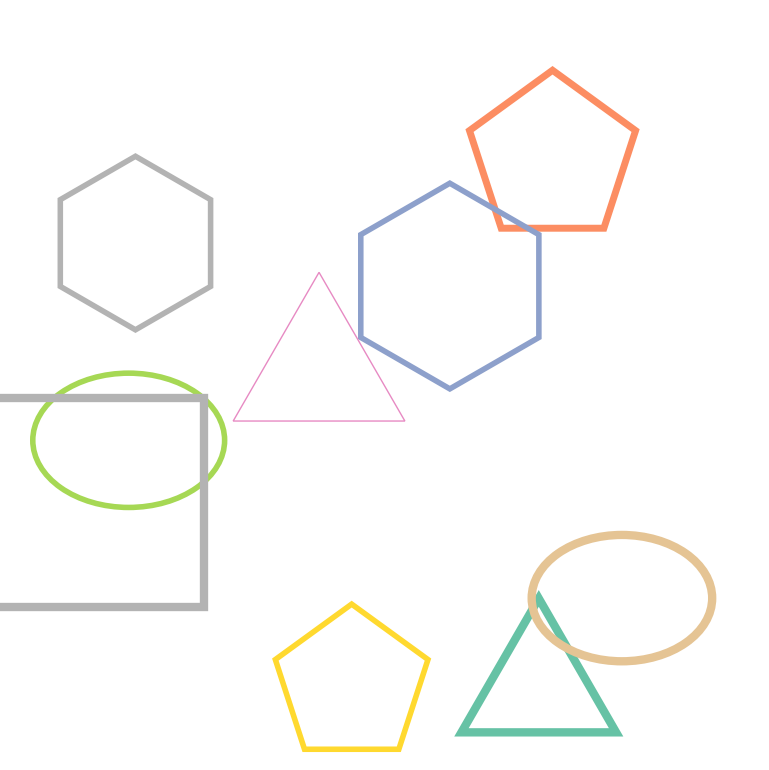[{"shape": "triangle", "thickness": 3, "radius": 0.58, "center": [0.7, 0.107]}, {"shape": "pentagon", "thickness": 2.5, "radius": 0.57, "center": [0.718, 0.795]}, {"shape": "hexagon", "thickness": 2, "radius": 0.67, "center": [0.584, 0.629]}, {"shape": "triangle", "thickness": 0.5, "radius": 0.64, "center": [0.414, 0.518]}, {"shape": "oval", "thickness": 2, "radius": 0.62, "center": [0.167, 0.428]}, {"shape": "pentagon", "thickness": 2, "radius": 0.52, "center": [0.457, 0.111]}, {"shape": "oval", "thickness": 3, "radius": 0.59, "center": [0.808, 0.223]}, {"shape": "square", "thickness": 3, "radius": 0.68, "center": [0.13, 0.348]}, {"shape": "hexagon", "thickness": 2, "radius": 0.56, "center": [0.176, 0.684]}]